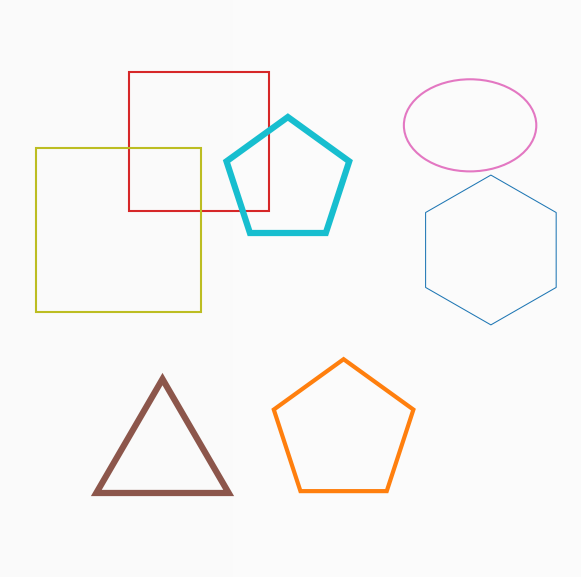[{"shape": "hexagon", "thickness": 0.5, "radius": 0.65, "center": [0.845, 0.566]}, {"shape": "pentagon", "thickness": 2, "radius": 0.63, "center": [0.591, 0.251]}, {"shape": "square", "thickness": 1, "radius": 0.6, "center": [0.342, 0.754]}, {"shape": "triangle", "thickness": 3, "radius": 0.66, "center": [0.28, 0.211]}, {"shape": "oval", "thickness": 1, "radius": 0.57, "center": [0.809, 0.782]}, {"shape": "square", "thickness": 1, "radius": 0.71, "center": [0.205, 0.6]}, {"shape": "pentagon", "thickness": 3, "radius": 0.55, "center": [0.495, 0.685]}]